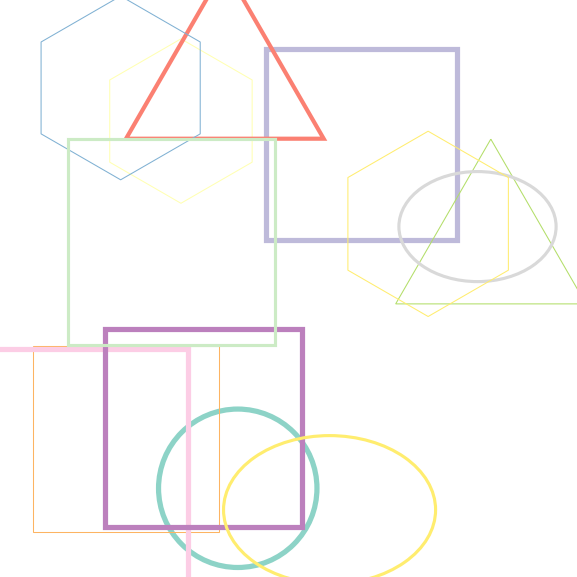[{"shape": "circle", "thickness": 2.5, "radius": 0.69, "center": [0.412, 0.154]}, {"shape": "hexagon", "thickness": 0.5, "radius": 0.71, "center": [0.313, 0.789]}, {"shape": "square", "thickness": 2.5, "radius": 0.83, "center": [0.625, 0.749]}, {"shape": "triangle", "thickness": 2, "radius": 0.99, "center": [0.389, 0.858]}, {"shape": "hexagon", "thickness": 0.5, "radius": 0.8, "center": [0.209, 0.847]}, {"shape": "square", "thickness": 0.5, "radius": 0.81, "center": [0.218, 0.239]}, {"shape": "triangle", "thickness": 0.5, "radius": 0.95, "center": [0.85, 0.568]}, {"shape": "square", "thickness": 2.5, "radius": 0.99, "center": [0.128, 0.196]}, {"shape": "oval", "thickness": 1.5, "radius": 0.68, "center": [0.827, 0.607]}, {"shape": "square", "thickness": 2.5, "radius": 0.85, "center": [0.353, 0.258]}, {"shape": "square", "thickness": 1.5, "radius": 0.9, "center": [0.297, 0.58]}, {"shape": "hexagon", "thickness": 0.5, "radius": 0.8, "center": [0.741, 0.611]}, {"shape": "oval", "thickness": 1.5, "radius": 0.92, "center": [0.571, 0.116]}]